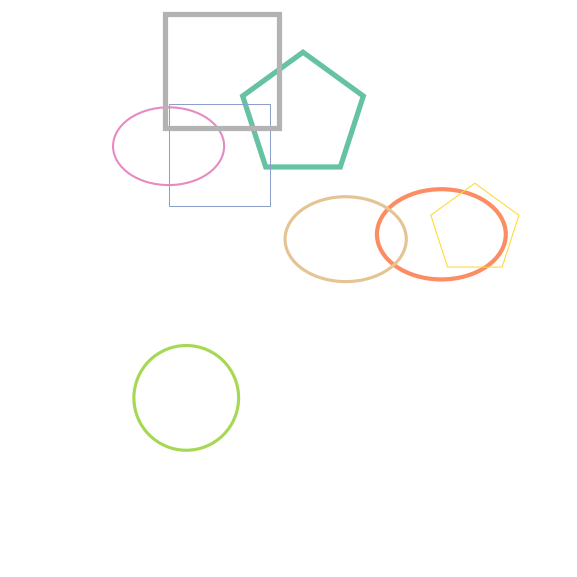[{"shape": "pentagon", "thickness": 2.5, "radius": 0.55, "center": [0.525, 0.799]}, {"shape": "oval", "thickness": 2, "radius": 0.56, "center": [0.764, 0.593]}, {"shape": "square", "thickness": 0.5, "radius": 0.44, "center": [0.38, 0.731]}, {"shape": "oval", "thickness": 1, "radius": 0.48, "center": [0.292, 0.746]}, {"shape": "circle", "thickness": 1.5, "radius": 0.45, "center": [0.323, 0.31]}, {"shape": "pentagon", "thickness": 0.5, "radius": 0.4, "center": [0.822, 0.602]}, {"shape": "oval", "thickness": 1.5, "radius": 0.52, "center": [0.599, 0.585]}, {"shape": "square", "thickness": 2.5, "radius": 0.49, "center": [0.385, 0.876]}]